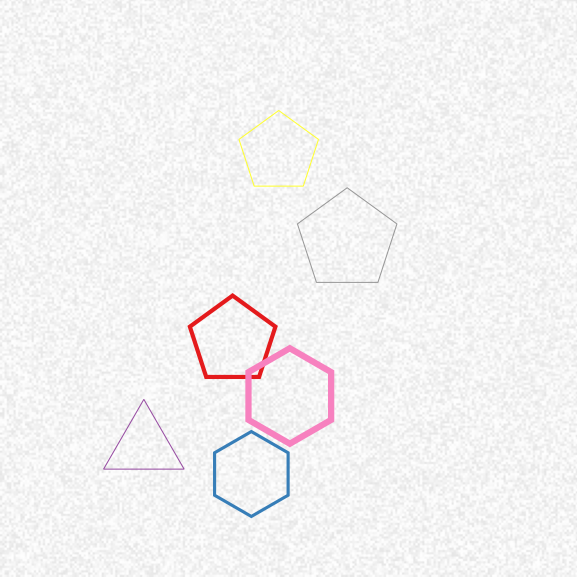[{"shape": "pentagon", "thickness": 2, "radius": 0.39, "center": [0.403, 0.409]}, {"shape": "hexagon", "thickness": 1.5, "radius": 0.37, "center": [0.435, 0.178]}, {"shape": "triangle", "thickness": 0.5, "radius": 0.4, "center": [0.249, 0.227]}, {"shape": "pentagon", "thickness": 0.5, "radius": 0.36, "center": [0.483, 0.735]}, {"shape": "hexagon", "thickness": 3, "radius": 0.41, "center": [0.502, 0.313]}, {"shape": "pentagon", "thickness": 0.5, "radius": 0.45, "center": [0.601, 0.583]}]